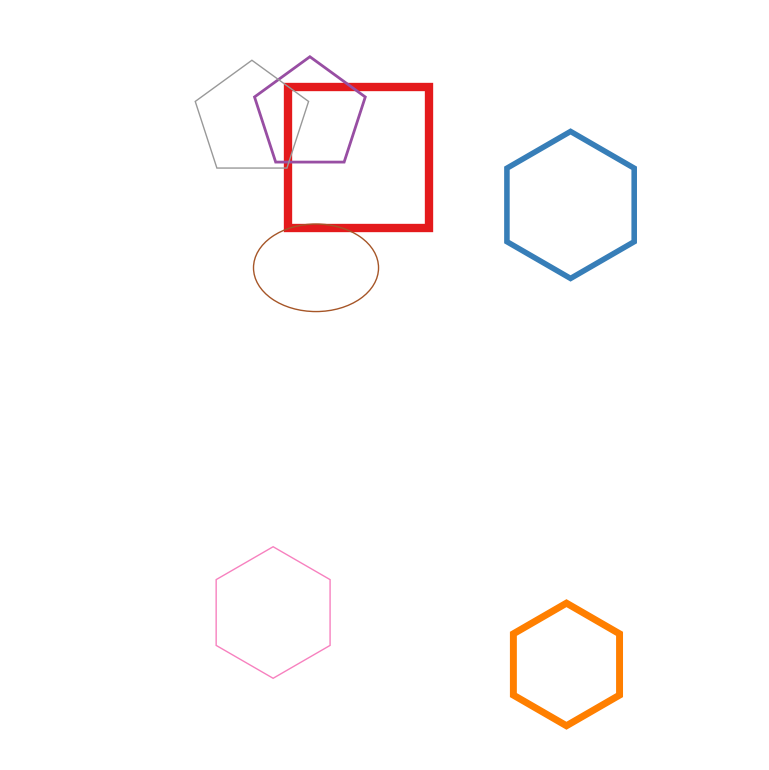[{"shape": "square", "thickness": 3, "radius": 0.46, "center": [0.466, 0.796]}, {"shape": "hexagon", "thickness": 2, "radius": 0.48, "center": [0.741, 0.734]}, {"shape": "pentagon", "thickness": 1, "radius": 0.38, "center": [0.402, 0.851]}, {"shape": "hexagon", "thickness": 2.5, "radius": 0.4, "center": [0.736, 0.137]}, {"shape": "oval", "thickness": 0.5, "radius": 0.41, "center": [0.41, 0.652]}, {"shape": "hexagon", "thickness": 0.5, "radius": 0.43, "center": [0.355, 0.205]}, {"shape": "pentagon", "thickness": 0.5, "radius": 0.39, "center": [0.327, 0.844]}]